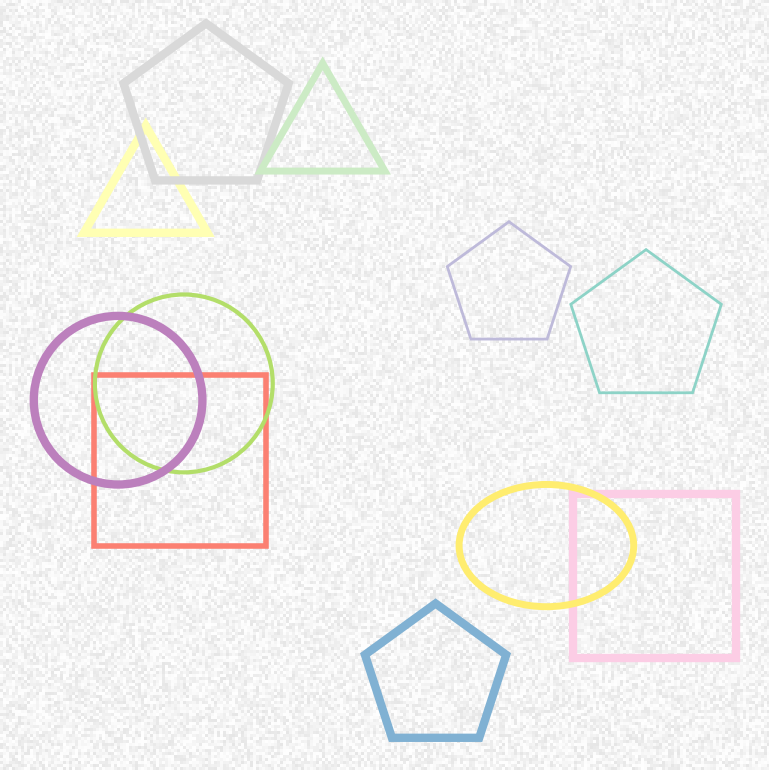[{"shape": "pentagon", "thickness": 1, "radius": 0.51, "center": [0.839, 0.573]}, {"shape": "triangle", "thickness": 3, "radius": 0.46, "center": [0.189, 0.744]}, {"shape": "pentagon", "thickness": 1, "radius": 0.42, "center": [0.661, 0.628]}, {"shape": "square", "thickness": 2, "radius": 0.56, "center": [0.234, 0.402]}, {"shape": "pentagon", "thickness": 3, "radius": 0.48, "center": [0.566, 0.12]}, {"shape": "circle", "thickness": 1.5, "radius": 0.58, "center": [0.239, 0.502]}, {"shape": "square", "thickness": 3, "radius": 0.53, "center": [0.85, 0.252]}, {"shape": "pentagon", "thickness": 3, "radius": 0.56, "center": [0.268, 0.857]}, {"shape": "circle", "thickness": 3, "radius": 0.55, "center": [0.153, 0.48]}, {"shape": "triangle", "thickness": 2.5, "radius": 0.47, "center": [0.419, 0.825]}, {"shape": "oval", "thickness": 2.5, "radius": 0.57, "center": [0.71, 0.291]}]